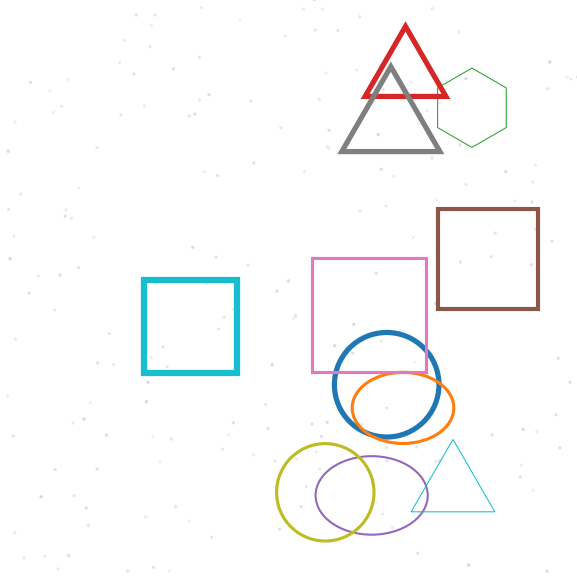[{"shape": "circle", "thickness": 2.5, "radius": 0.45, "center": [0.67, 0.333]}, {"shape": "oval", "thickness": 1.5, "radius": 0.44, "center": [0.698, 0.293]}, {"shape": "hexagon", "thickness": 0.5, "radius": 0.34, "center": [0.817, 0.813]}, {"shape": "triangle", "thickness": 2.5, "radius": 0.4, "center": [0.702, 0.873]}, {"shape": "oval", "thickness": 1, "radius": 0.49, "center": [0.644, 0.141]}, {"shape": "square", "thickness": 2, "radius": 0.43, "center": [0.845, 0.551]}, {"shape": "square", "thickness": 1.5, "radius": 0.49, "center": [0.639, 0.454]}, {"shape": "triangle", "thickness": 2.5, "radius": 0.49, "center": [0.677, 0.786]}, {"shape": "circle", "thickness": 1.5, "radius": 0.42, "center": [0.563, 0.147]}, {"shape": "triangle", "thickness": 0.5, "radius": 0.42, "center": [0.784, 0.155]}, {"shape": "square", "thickness": 3, "radius": 0.4, "center": [0.33, 0.433]}]